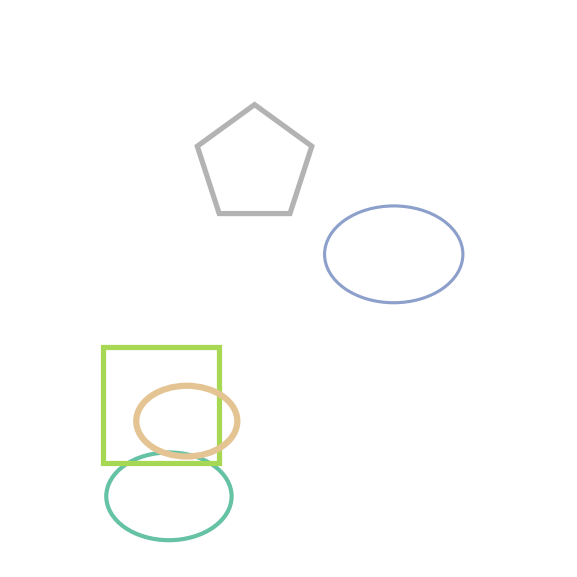[{"shape": "oval", "thickness": 2, "radius": 0.54, "center": [0.293, 0.14]}, {"shape": "oval", "thickness": 1.5, "radius": 0.6, "center": [0.682, 0.559]}, {"shape": "square", "thickness": 2.5, "radius": 0.51, "center": [0.279, 0.298]}, {"shape": "oval", "thickness": 3, "radius": 0.44, "center": [0.323, 0.27]}, {"shape": "pentagon", "thickness": 2.5, "radius": 0.52, "center": [0.441, 0.714]}]